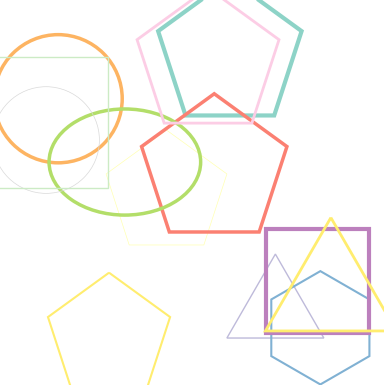[{"shape": "pentagon", "thickness": 3, "radius": 0.98, "center": [0.597, 0.859]}, {"shape": "pentagon", "thickness": 0.5, "radius": 0.82, "center": [0.433, 0.497]}, {"shape": "triangle", "thickness": 1, "radius": 0.73, "center": [0.715, 0.195]}, {"shape": "pentagon", "thickness": 2.5, "radius": 0.99, "center": [0.556, 0.558]}, {"shape": "hexagon", "thickness": 1.5, "radius": 0.74, "center": [0.832, 0.149]}, {"shape": "circle", "thickness": 2.5, "radius": 0.83, "center": [0.151, 0.744]}, {"shape": "oval", "thickness": 2.5, "radius": 0.98, "center": [0.324, 0.579]}, {"shape": "pentagon", "thickness": 2, "radius": 0.97, "center": [0.54, 0.837]}, {"shape": "circle", "thickness": 0.5, "radius": 0.69, "center": [0.12, 0.636]}, {"shape": "square", "thickness": 3, "radius": 0.67, "center": [0.824, 0.271]}, {"shape": "square", "thickness": 1, "radius": 0.85, "center": [0.111, 0.681]}, {"shape": "triangle", "thickness": 2, "radius": 0.98, "center": [0.859, 0.239]}, {"shape": "pentagon", "thickness": 1.5, "radius": 0.83, "center": [0.283, 0.125]}]